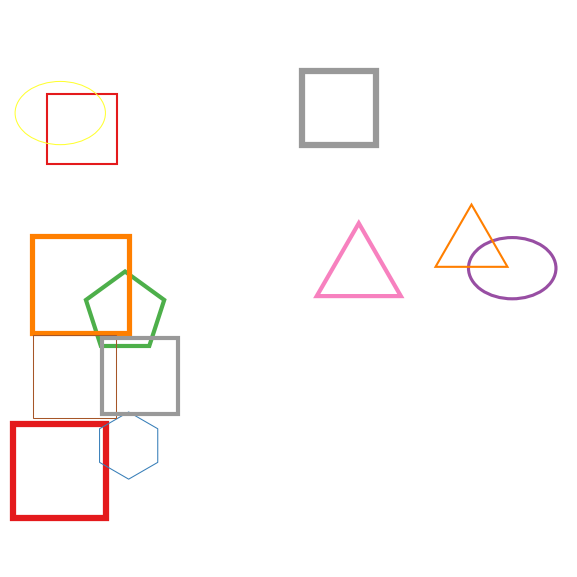[{"shape": "square", "thickness": 3, "radius": 0.4, "center": [0.103, 0.184]}, {"shape": "square", "thickness": 1, "radius": 0.3, "center": [0.142, 0.775]}, {"shape": "hexagon", "thickness": 0.5, "radius": 0.29, "center": [0.223, 0.228]}, {"shape": "pentagon", "thickness": 2, "radius": 0.36, "center": [0.217, 0.458]}, {"shape": "oval", "thickness": 1.5, "radius": 0.38, "center": [0.887, 0.535]}, {"shape": "square", "thickness": 2.5, "radius": 0.42, "center": [0.14, 0.507]}, {"shape": "triangle", "thickness": 1, "radius": 0.36, "center": [0.816, 0.573]}, {"shape": "oval", "thickness": 0.5, "radius": 0.39, "center": [0.104, 0.803]}, {"shape": "square", "thickness": 0.5, "radius": 0.36, "center": [0.129, 0.347]}, {"shape": "triangle", "thickness": 2, "radius": 0.42, "center": [0.621, 0.528]}, {"shape": "square", "thickness": 2, "radius": 0.33, "center": [0.243, 0.348]}, {"shape": "square", "thickness": 3, "radius": 0.32, "center": [0.587, 0.812]}]